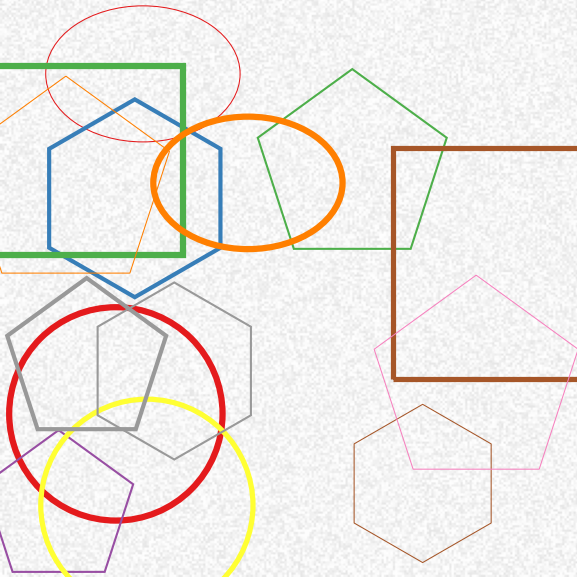[{"shape": "circle", "thickness": 3, "radius": 0.92, "center": [0.201, 0.282]}, {"shape": "oval", "thickness": 0.5, "radius": 0.84, "center": [0.247, 0.871]}, {"shape": "hexagon", "thickness": 2, "radius": 0.86, "center": [0.233, 0.656]}, {"shape": "square", "thickness": 3, "radius": 0.82, "center": [0.153, 0.721]}, {"shape": "pentagon", "thickness": 1, "radius": 0.86, "center": [0.61, 0.707]}, {"shape": "pentagon", "thickness": 1, "radius": 0.68, "center": [0.102, 0.119]}, {"shape": "oval", "thickness": 3, "radius": 0.82, "center": [0.429, 0.682]}, {"shape": "pentagon", "thickness": 0.5, "radius": 0.94, "center": [0.114, 0.679]}, {"shape": "circle", "thickness": 2.5, "radius": 0.92, "center": [0.254, 0.124]}, {"shape": "square", "thickness": 2.5, "radius": 1.0, "center": [0.881, 0.542]}, {"shape": "hexagon", "thickness": 0.5, "radius": 0.69, "center": [0.732, 0.162]}, {"shape": "pentagon", "thickness": 0.5, "radius": 0.93, "center": [0.825, 0.337]}, {"shape": "pentagon", "thickness": 2, "radius": 0.72, "center": [0.15, 0.373]}, {"shape": "hexagon", "thickness": 1, "radius": 0.77, "center": [0.302, 0.357]}]